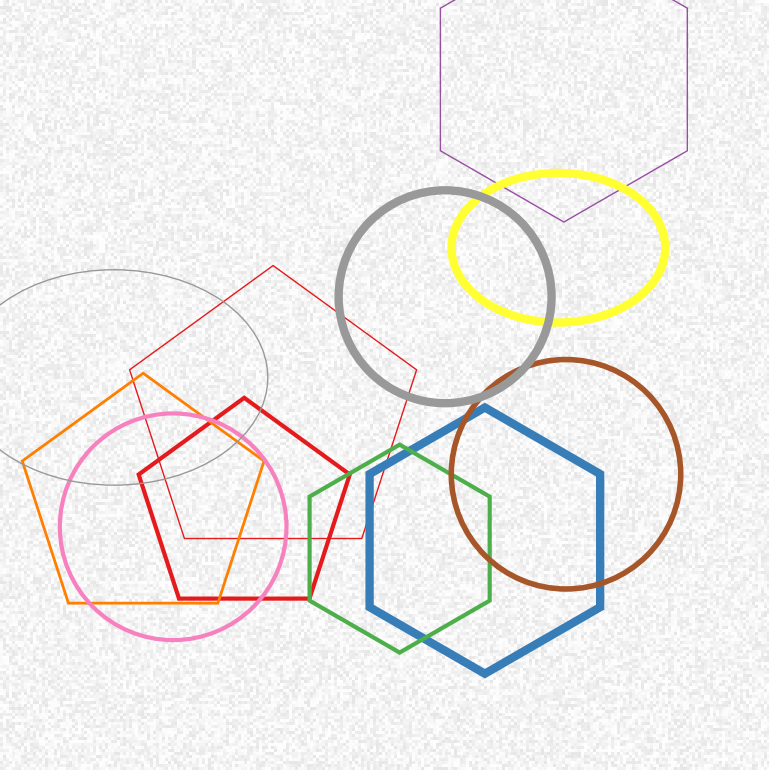[{"shape": "pentagon", "thickness": 1.5, "radius": 0.72, "center": [0.317, 0.339]}, {"shape": "pentagon", "thickness": 0.5, "radius": 0.98, "center": [0.355, 0.459]}, {"shape": "hexagon", "thickness": 3, "radius": 0.86, "center": [0.63, 0.298]}, {"shape": "hexagon", "thickness": 1.5, "radius": 0.68, "center": [0.519, 0.288]}, {"shape": "hexagon", "thickness": 0.5, "radius": 0.93, "center": [0.732, 0.897]}, {"shape": "pentagon", "thickness": 1, "radius": 0.83, "center": [0.186, 0.35]}, {"shape": "oval", "thickness": 3, "radius": 0.69, "center": [0.725, 0.678]}, {"shape": "circle", "thickness": 2, "radius": 0.74, "center": [0.735, 0.384]}, {"shape": "circle", "thickness": 1.5, "radius": 0.74, "center": [0.225, 0.316]}, {"shape": "circle", "thickness": 3, "radius": 0.69, "center": [0.578, 0.615]}, {"shape": "oval", "thickness": 0.5, "radius": 1.0, "center": [0.148, 0.51]}]